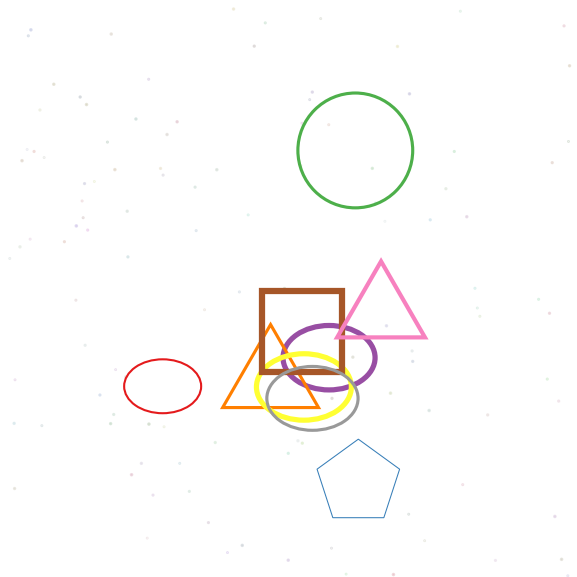[{"shape": "oval", "thickness": 1, "radius": 0.33, "center": [0.282, 0.33]}, {"shape": "pentagon", "thickness": 0.5, "radius": 0.38, "center": [0.62, 0.164]}, {"shape": "circle", "thickness": 1.5, "radius": 0.5, "center": [0.615, 0.739]}, {"shape": "oval", "thickness": 2.5, "radius": 0.4, "center": [0.57, 0.38]}, {"shape": "triangle", "thickness": 1.5, "radius": 0.48, "center": [0.469, 0.341]}, {"shape": "oval", "thickness": 2.5, "radius": 0.41, "center": [0.526, 0.329]}, {"shape": "square", "thickness": 3, "radius": 0.35, "center": [0.523, 0.425]}, {"shape": "triangle", "thickness": 2, "radius": 0.44, "center": [0.66, 0.459]}, {"shape": "oval", "thickness": 1.5, "radius": 0.39, "center": [0.541, 0.309]}]